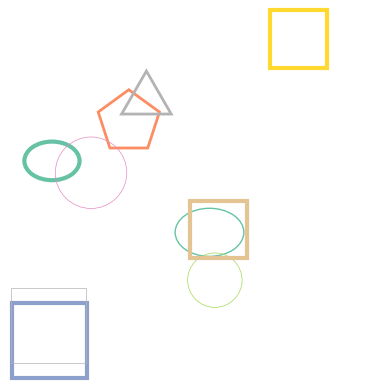[{"shape": "oval", "thickness": 3, "radius": 0.36, "center": [0.135, 0.582]}, {"shape": "oval", "thickness": 1, "radius": 0.45, "center": [0.544, 0.397]}, {"shape": "pentagon", "thickness": 2, "radius": 0.42, "center": [0.335, 0.683]}, {"shape": "square", "thickness": 3, "radius": 0.49, "center": [0.128, 0.115]}, {"shape": "circle", "thickness": 0.5, "radius": 0.46, "center": [0.236, 0.551]}, {"shape": "circle", "thickness": 0.5, "radius": 0.35, "center": [0.558, 0.272]}, {"shape": "square", "thickness": 3, "radius": 0.37, "center": [0.776, 0.899]}, {"shape": "square", "thickness": 3, "radius": 0.37, "center": [0.567, 0.404]}, {"shape": "square", "thickness": 0.5, "radius": 0.49, "center": [0.126, 0.154]}, {"shape": "triangle", "thickness": 2, "radius": 0.37, "center": [0.38, 0.741]}]